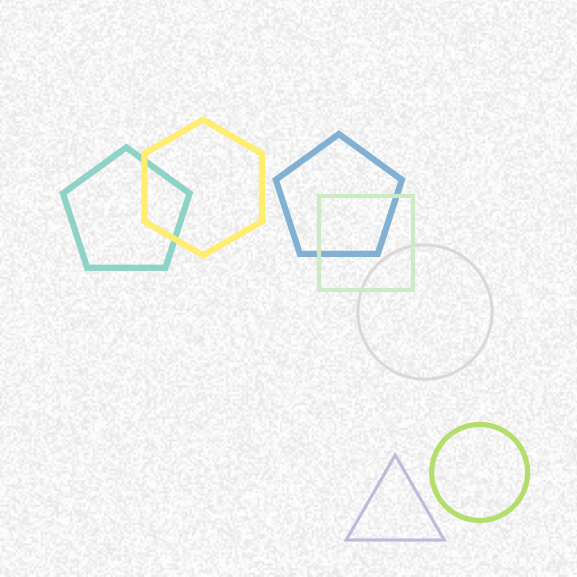[{"shape": "pentagon", "thickness": 3, "radius": 0.58, "center": [0.219, 0.629]}, {"shape": "triangle", "thickness": 1.5, "radius": 0.49, "center": [0.684, 0.113]}, {"shape": "pentagon", "thickness": 3, "radius": 0.57, "center": [0.587, 0.652]}, {"shape": "circle", "thickness": 2.5, "radius": 0.42, "center": [0.831, 0.181]}, {"shape": "circle", "thickness": 1.5, "radius": 0.58, "center": [0.736, 0.459]}, {"shape": "square", "thickness": 2, "radius": 0.41, "center": [0.634, 0.579]}, {"shape": "hexagon", "thickness": 3, "radius": 0.59, "center": [0.352, 0.674]}]